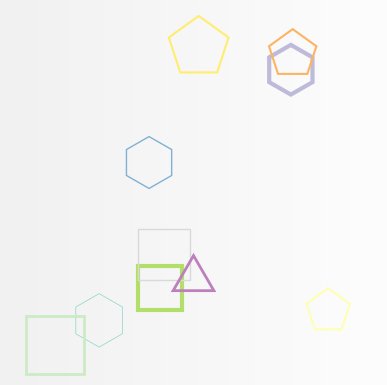[{"shape": "hexagon", "thickness": 0.5, "radius": 0.35, "center": [0.256, 0.168]}, {"shape": "pentagon", "thickness": 1.5, "radius": 0.29, "center": [0.847, 0.193]}, {"shape": "hexagon", "thickness": 3, "radius": 0.32, "center": [0.751, 0.819]}, {"shape": "hexagon", "thickness": 1, "radius": 0.34, "center": [0.385, 0.578]}, {"shape": "pentagon", "thickness": 1.5, "radius": 0.32, "center": [0.755, 0.86]}, {"shape": "square", "thickness": 3, "radius": 0.29, "center": [0.413, 0.252]}, {"shape": "square", "thickness": 1, "radius": 0.33, "center": [0.422, 0.339]}, {"shape": "triangle", "thickness": 2, "radius": 0.3, "center": [0.499, 0.275]}, {"shape": "square", "thickness": 2, "radius": 0.37, "center": [0.141, 0.104]}, {"shape": "pentagon", "thickness": 1.5, "radius": 0.41, "center": [0.513, 0.878]}]